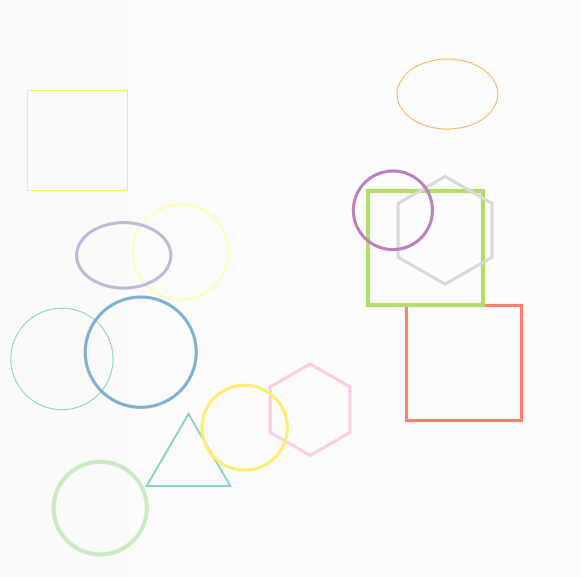[{"shape": "triangle", "thickness": 1, "radius": 0.42, "center": [0.324, 0.199]}, {"shape": "circle", "thickness": 0.5, "radius": 0.44, "center": [0.107, 0.378]}, {"shape": "circle", "thickness": 1, "radius": 0.41, "center": [0.311, 0.563]}, {"shape": "oval", "thickness": 1.5, "radius": 0.41, "center": [0.213, 0.557]}, {"shape": "square", "thickness": 1.5, "radius": 0.49, "center": [0.797, 0.372]}, {"shape": "circle", "thickness": 1.5, "radius": 0.48, "center": [0.242, 0.389]}, {"shape": "oval", "thickness": 0.5, "radius": 0.43, "center": [0.77, 0.836]}, {"shape": "square", "thickness": 2, "radius": 0.5, "center": [0.732, 0.57]}, {"shape": "hexagon", "thickness": 1.5, "radius": 0.4, "center": [0.533, 0.29]}, {"shape": "hexagon", "thickness": 1.5, "radius": 0.47, "center": [0.766, 0.6]}, {"shape": "circle", "thickness": 1.5, "radius": 0.34, "center": [0.676, 0.635]}, {"shape": "circle", "thickness": 2, "radius": 0.4, "center": [0.172, 0.119]}, {"shape": "square", "thickness": 0.5, "radius": 0.43, "center": [0.132, 0.757]}, {"shape": "circle", "thickness": 1.5, "radius": 0.37, "center": [0.421, 0.259]}]